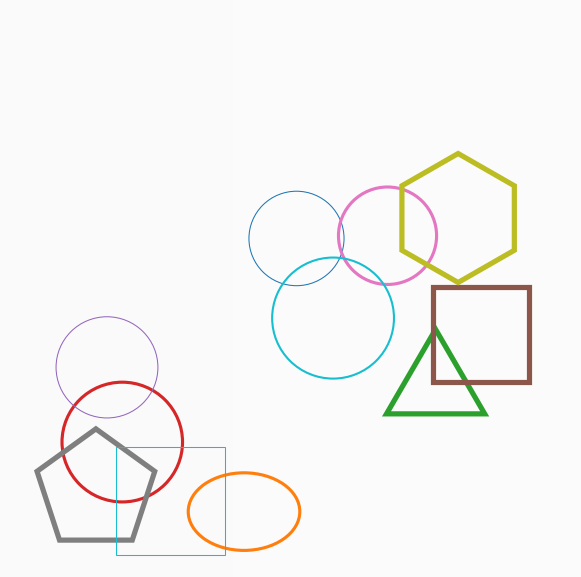[{"shape": "circle", "thickness": 0.5, "radius": 0.41, "center": [0.51, 0.586]}, {"shape": "oval", "thickness": 1.5, "radius": 0.48, "center": [0.42, 0.113]}, {"shape": "triangle", "thickness": 2.5, "radius": 0.49, "center": [0.749, 0.331]}, {"shape": "circle", "thickness": 1.5, "radius": 0.52, "center": [0.21, 0.234]}, {"shape": "circle", "thickness": 0.5, "radius": 0.44, "center": [0.184, 0.363]}, {"shape": "square", "thickness": 2.5, "radius": 0.41, "center": [0.827, 0.42]}, {"shape": "circle", "thickness": 1.5, "radius": 0.42, "center": [0.667, 0.591]}, {"shape": "pentagon", "thickness": 2.5, "radius": 0.53, "center": [0.165, 0.15]}, {"shape": "hexagon", "thickness": 2.5, "radius": 0.56, "center": [0.788, 0.622]}, {"shape": "square", "thickness": 0.5, "radius": 0.47, "center": [0.294, 0.132]}, {"shape": "circle", "thickness": 1, "radius": 0.52, "center": [0.573, 0.448]}]